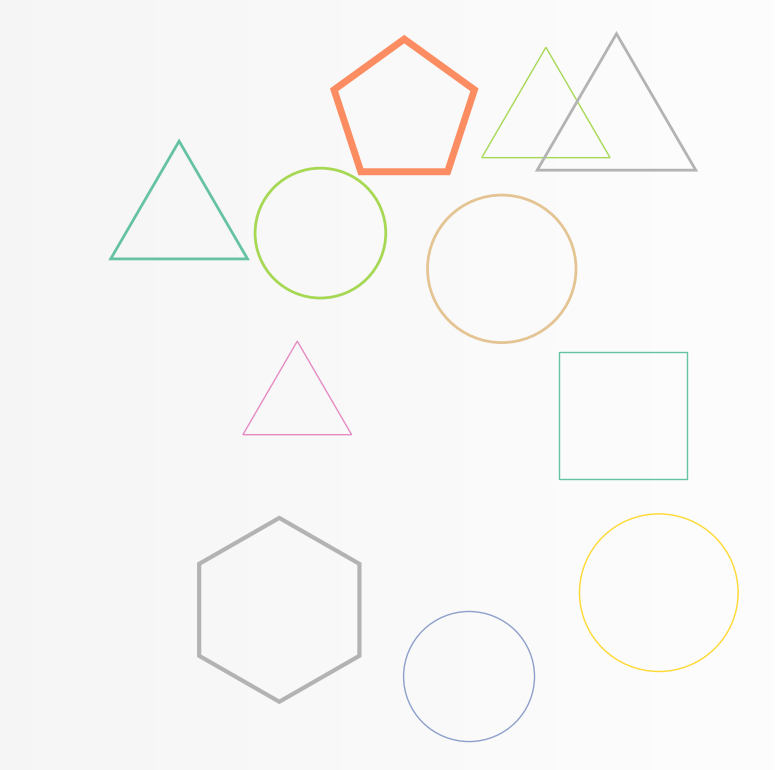[{"shape": "square", "thickness": 0.5, "radius": 0.41, "center": [0.804, 0.46]}, {"shape": "triangle", "thickness": 1, "radius": 0.51, "center": [0.231, 0.715]}, {"shape": "pentagon", "thickness": 2.5, "radius": 0.48, "center": [0.522, 0.854]}, {"shape": "circle", "thickness": 0.5, "radius": 0.42, "center": [0.605, 0.121]}, {"shape": "triangle", "thickness": 0.5, "radius": 0.4, "center": [0.384, 0.476]}, {"shape": "triangle", "thickness": 0.5, "radius": 0.48, "center": [0.704, 0.843]}, {"shape": "circle", "thickness": 1, "radius": 0.42, "center": [0.413, 0.697]}, {"shape": "circle", "thickness": 0.5, "radius": 0.51, "center": [0.85, 0.23]}, {"shape": "circle", "thickness": 1, "radius": 0.48, "center": [0.647, 0.651]}, {"shape": "triangle", "thickness": 1, "radius": 0.59, "center": [0.795, 0.838]}, {"shape": "hexagon", "thickness": 1.5, "radius": 0.6, "center": [0.36, 0.208]}]